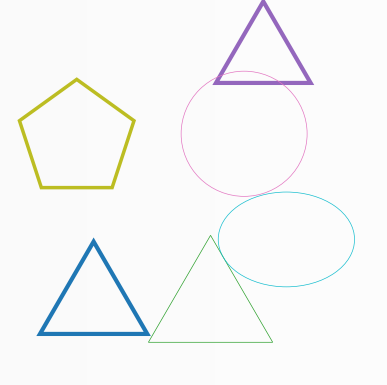[{"shape": "triangle", "thickness": 3, "radius": 0.8, "center": [0.242, 0.213]}, {"shape": "triangle", "thickness": 0.5, "radius": 0.93, "center": [0.543, 0.204]}, {"shape": "triangle", "thickness": 3, "radius": 0.71, "center": [0.679, 0.855]}, {"shape": "circle", "thickness": 0.5, "radius": 0.81, "center": [0.63, 0.653]}, {"shape": "pentagon", "thickness": 2.5, "radius": 0.78, "center": [0.198, 0.638]}, {"shape": "oval", "thickness": 0.5, "radius": 0.88, "center": [0.739, 0.378]}]